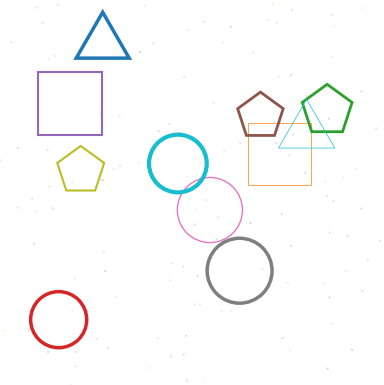[{"shape": "triangle", "thickness": 2.5, "radius": 0.4, "center": [0.267, 0.889]}, {"shape": "square", "thickness": 0.5, "radius": 0.4, "center": [0.726, 0.599]}, {"shape": "pentagon", "thickness": 2, "radius": 0.34, "center": [0.85, 0.713]}, {"shape": "circle", "thickness": 2.5, "radius": 0.36, "center": [0.152, 0.17]}, {"shape": "square", "thickness": 1.5, "radius": 0.41, "center": [0.182, 0.731]}, {"shape": "pentagon", "thickness": 2, "radius": 0.31, "center": [0.676, 0.699]}, {"shape": "circle", "thickness": 1, "radius": 0.42, "center": [0.545, 0.454]}, {"shape": "circle", "thickness": 2.5, "radius": 0.42, "center": [0.622, 0.297]}, {"shape": "pentagon", "thickness": 1.5, "radius": 0.32, "center": [0.21, 0.557]}, {"shape": "triangle", "thickness": 0.5, "radius": 0.42, "center": [0.796, 0.658]}, {"shape": "circle", "thickness": 3, "radius": 0.37, "center": [0.462, 0.575]}]